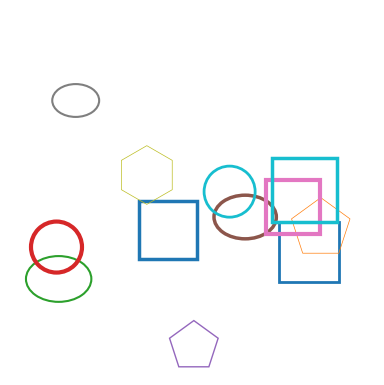[{"shape": "square", "thickness": 2.5, "radius": 0.38, "center": [0.436, 0.402]}, {"shape": "square", "thickness": 2, "radius": 0.39, "center": [0.803, 0.345]}, {"shape": "pentagon", "thickness": 0.5, "radius": 0.4, "center": [0.833, 0.407]}, {"shape": "oval", "thickness": 1.5, "radius": 0.42, "center": [0.152, 0.275]}, {"shape": "circle", "thickness": 3, "radius": 0.33, "center": [0.147, 0.358]}, {"shape": "pentagon", "thickness": 1, "radius": 0.33, "center": [0.503, 0.101]}, {"shape": "oval", "thickness": 2.5, "radius": 0.4, "center": [0.637, 0.436]}, {"shape": "square", "thickness": 3, "radius": 0.35, "center": [0.761, 0.462]}, {"shape": "oval", "thickness": 1.5, "radius": 0.3, "center": [0.197, 0.739]}, {"shape": "hexagon", "thickness": 0.5, "radius": 0.38, "center": [0.381, 0.545]}, {"shape": "square", "thickness": 2.5, "radius": 0.42, "center": [0.791, 0.507]}, {"shape": "circle", "thickness": 2, "radius": 0.33, "center": [0.596, 0.502]}]